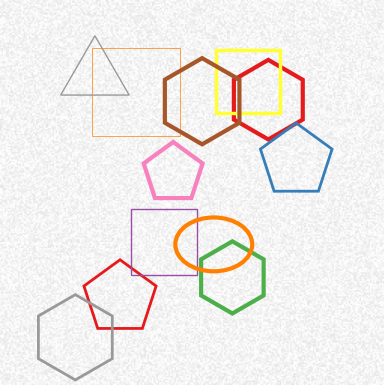[{"shape": "hexagon", "thickness": 3, "radius": 0.52, "center": [0.697, 0.741]}, {"shape": "pentagon", "thickness": 2, "radius": 0.49, "center": [0.312, 0.227]}, {"shape": "pentagon", "thickness": 2, "radius": 0.49, "center": [0.77, 0.583]}, {"shape": "hexagon", "thickness": 3, "radius": 0.47, "center": [0.604, 0.28]}, {"shape": "square", "thickness": 1, "radius": 0.43, "center": [0.426, 0.371]}, {"shape": "oval", "thickness": 3, "radius": 0.5, "center": [0.555, 0.365]}, {"shape": "square", "thickness": 0.5, "radius": 0.57, "center": [0.354, 0.761]}, {"shape": "square", "thickness": 2.5, "radius": 0.41, "center": [0.644, 0.787]}, {"shape": "hexagon", "thickness": 3, "radius": 0.56, "center": [0.525, 0.737]}, {"shape": "pentagon", "thickness": 3, "radius": 0.4, "center": [0.45, 0.551]}, {"shape": "triangle", "thickness": 1, "radius": 0.51, "center": [0.247, 0.804]}, {"shape": "hexagon", "thickness": 2, "radius": 0.55, "center": [0.196, 0.124]}]